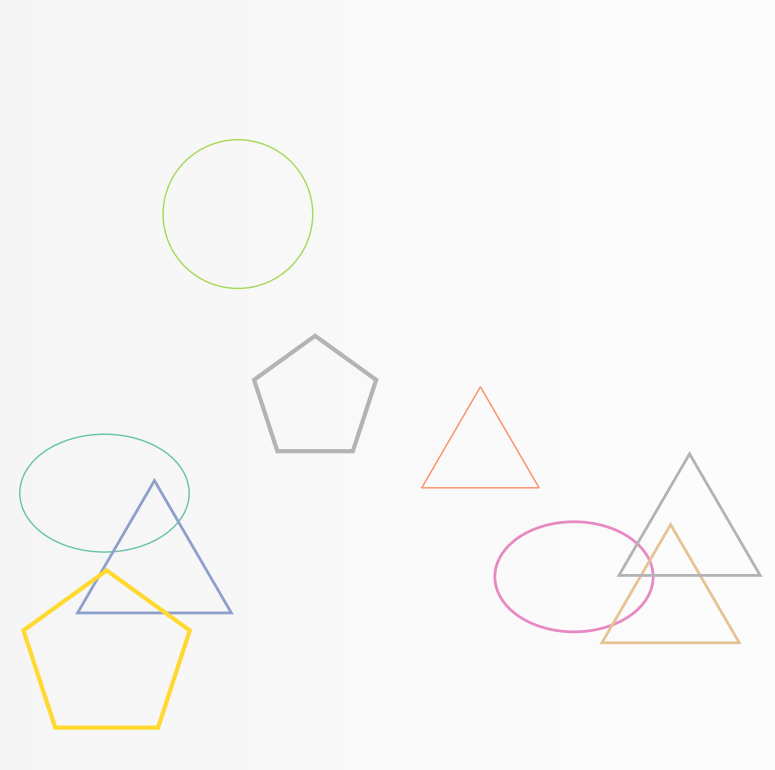[{"shape": "oval", "thickness": 0.5, "radius": 0.55, "center": [0.135, 0.36]}, {"shape": "triangle", "thickness": 0.5, "radius": 0.44, "center": [0.62, 0.41]}, {"shape": "triangle", "thickness": 1, "radius": 0.57, "center": [0.199, 0.261]}, {"shape": "oval", "thickness": 1, "radius": 0.51, "center": [0.741, 0.251]}, {"shape": "circle", "thickness": 0.5, "radius": 0.48, "center": [0.307, 0.722]}, {"shape": "pentagon", "thickness": 1.5, "radius": 0.56, "center": [0.138, 0.146]}, {"shape": "triangle", "thickness": 1, "radius": 0.51, "center": [0.865, 0.216]}, {"shape": "pentagon", "thickness": 1.5, "radius": 0.41, "center": [0.407, 0.481]}, {"shape": "triangle", "thickness": 1, "radius": 0.53, "center": [0.89, 0.305]}]